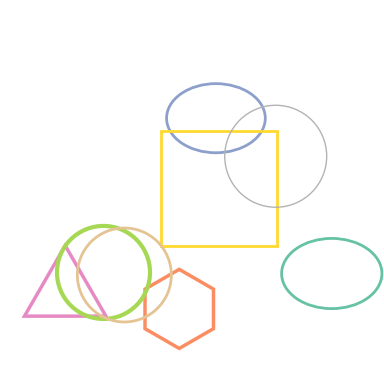[{"shape": "oval", "thickness": 2, "radius": 0.65, "center": [0.862, 0.29]}, {"shape": "hexagon", "thickness": 2.5, "radius": 0.51, "center": [0.466, 0.198]}, {"shape": "oval", "thickness": 2, "radius": 0.64, "center": [0.561, 0.693]}, {"shape": "triangle", "thickness": 2.5, "radius": 0.61, "center": [0.169, 0.24]}, {"shape": "circle", "thickness": 3, "radius": 0.6, "center": [0.269, 0.292]}, {"shape": "square", "thickness": 2, "radius": 0.75, "center": [0.569, 0.51]}, {"shape": "circle", "thickness": 2, "radius": 0.61, "center": [0.323, 0.286]}, {"shape": "circle", "thickness": 1, "radius": 0.66, "center": [0.716, 0.594]}]